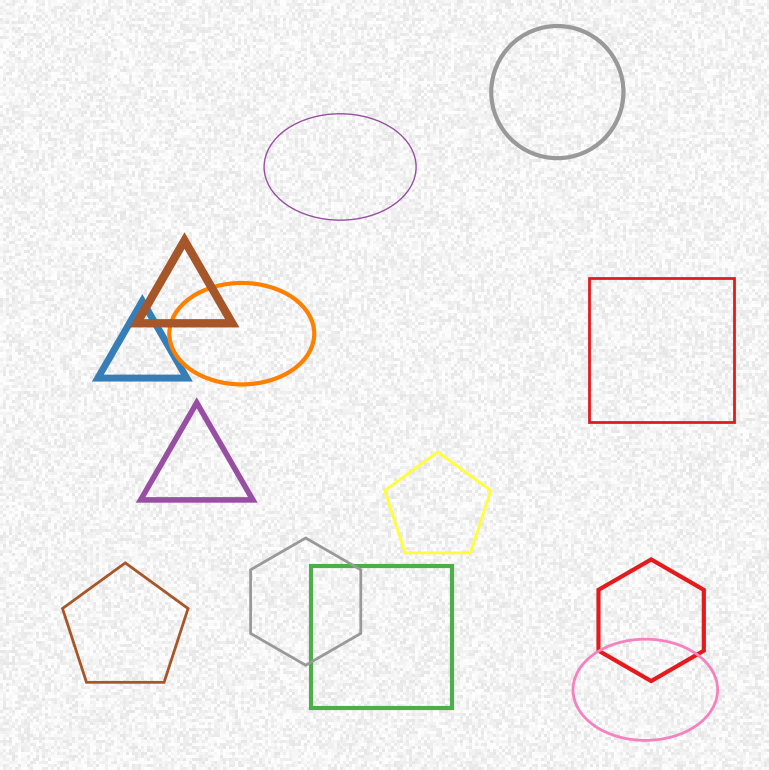[{"shape": "hexagon", "thickness": 1.5, "radius": 0.39, "center": [0.846, 0.194]}, {"shape": "square", "thickness": 1, "radius": 0.47, "center": [0.859, 0.546]}, {"shape": "triangle", "thickness": 2.5, "radius": 0.33, "center": [0.185, 0.542]}, {"shape": "square", "thickness": 1.5, "radius": 0.46, "center": [0.496, 0.173]}, {"shape": "triangle", "thickness": 2, "radius": 0.42, "center": [0.256, 0.393]}, {"shape": "oval", "thickness": 0.5, "radius": 0.49, "center": [0.442, 0.783]}, {"shape": "oval", "thickness": 1.5, "radius": 0.47, "center": [0.314, 0.567]}, {"shape": "pentagon", "thickness": 1, "radius": 0.36, "center": [0.569, 0.341]}, {"shape": "pentagon", "thickness": 1, "radius": 0.43, "center": [0.163, 0.183]}, {"shape": "triangle", "thickness": 3, "radius": 0.36, "center": [0.24, 0.616]}, {"shape": "oval", "thickness": 1, "radius": 0.47, "center": [0.838, 0.104]}, {"shape": "hexagon", "thickness": 1, "radius": 0.41, "center": [0.397, 0.219]}, {"shape": "circle", "thickness": 1.5, "radius": 0.43, "center": [0.724, 0.88]}]